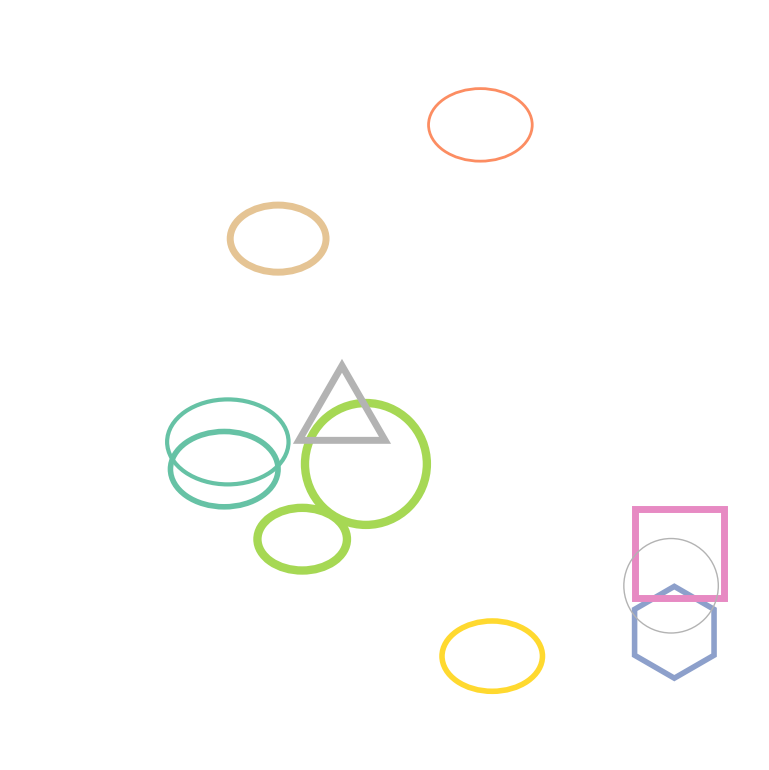[{"shape": "oval", "thickness": 2, "radius": 0.35, "center": [0.291, 0.391]}, {"shape": "oval", "thickness": 1.5, "radius": 0.39, "center": [0.296, 0.426]}, {"shape": "oval", "thickness": 1, "radius": 0.34, "center": [0.624, 0.838]}, {"shape": "hexagon", "thickness": 2, "radius": 0.3, "center": [0.876, 0.179]}, {"shape": "square", "thickness": 2.5, "radius": 0.29, "center": [0.882, 0.281]}, {"shape": "oval", "thickness": 3, "radius": 0.29, "center": [0.392, 0.3]}, {"shape": "circle", "thickness": 3, "radius": 0.4, "center": [0.475, 0.397]}, {"shape": "oval", "thickness": 2, "radius": 0.33, "center": [0.639, 0.148]}, {"shape": "oval", "thickness": 2.5, "radius": 0.31, "center": [0.361, 0.69]}, {"shape": "circle", "thickness": 0.5, "radius": 0.31, "center": [0.872, 0.239]}, {"shape": "triangle", "thickness": 2.5, "radius": 0.32, "center": [0.444, 0.46]}]